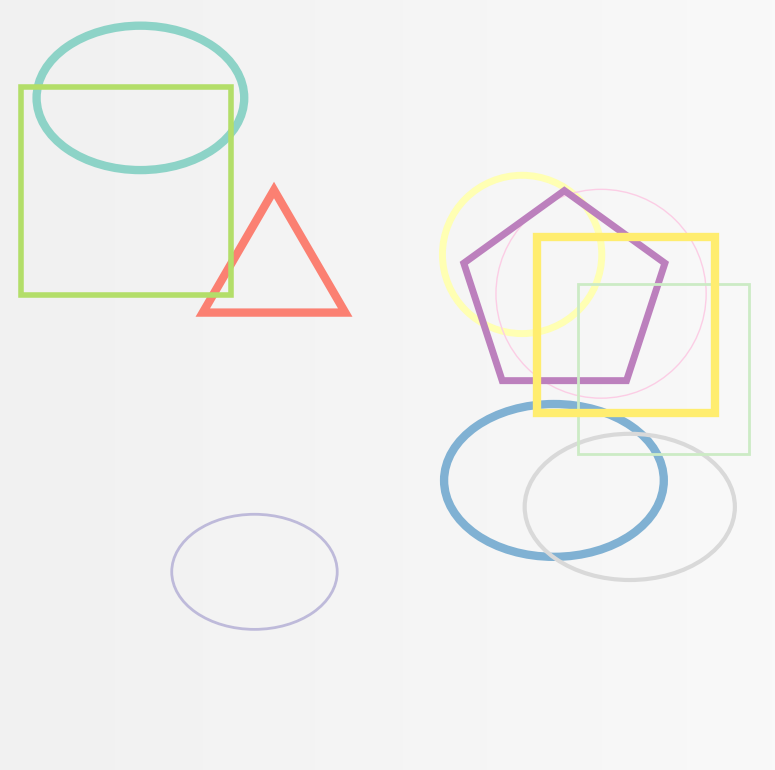[{"shape": "oval", "thickness": 3, "radius": 0.67, "center": [0.181, 0.873]}, {"shape": "circle", "thickness": 2.5, "radius": 0.51, "center": [0.674, 0.67]}, {"shape": "oval", "thickness": 1, "radius": 0.53, "center": [0.328, 0.257]}, {"shape": "triangle", "thickness": 3, "radius": 0.53, "center": [0.354, 0.647]}, {"shape": "oval", "thickness": 3, "radius": 0.71, "center": [0.715, 0.376]}, {"shape": "square", "thickness": 2, "radius": 0.68, "center": [0.162, 0.752]}, {"shape": "circle", "thickness": 0.5, "radius": 0.68, "center": [0.776, 0.618]}, {"shape": "oval", "thickness": 1.5, "radius": 0.68, "center": [0.813, 0.342]}, {"shape": "pentagon", "thickness": 2.5, "radius": 0.68, "center": [0.728, 0.616]}, {"shape": "square", "thickness": 1, "radius": 0.55, "center": [0.856, 0.52]}, {"shape": "square", "thickness": 3, "radius": 0.57, "center": [0.808, 0.578]}]